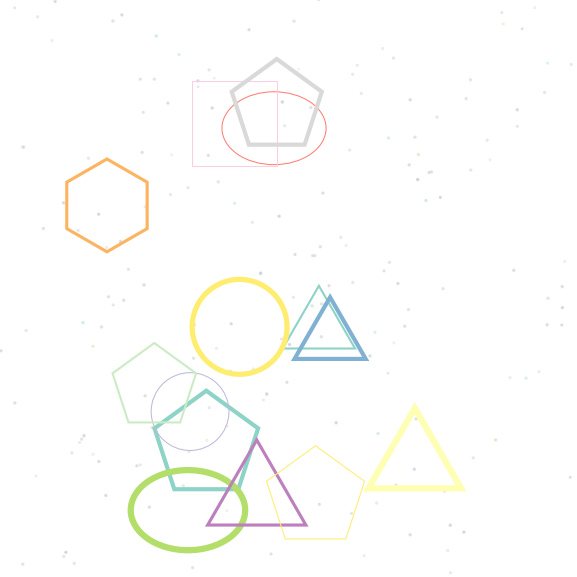[{"shape": "pentagon", "thickness": 2, "radius": 0.47, "center": [0.357, 0.228]}, {"shape": "triangle", "thickness": 1, "radius": 0.36, "center": [0.552, 0.432]}, {"shape": "triangle", "thickness": 3, "radius": 0.46, "center": [0.718, 0.2]}, {"shape": "circle", "thickness": 0.5, "radius": 0.34, "center": [0.329, 0.286]}, {"shape": "oval", "thickness": 0.5, "radius": 0.45, "center": [0.474, 0.777]}, {"shape": "triangle", "thickness": 2, "radius": 0.36, "center": [0.572, 0.413]}, {"shape": "hexagon", "thickness": 1.5, "radius": 0.4, "center": [0.185, 0.643]}, {"shape": "oval", "thickness": 3, "radius": 0.5, "center": [0.325, 0.116]}, {"shape": "square", "thickness": 0.5, "radius": 0.37, "center": [0.406, 0.785]}, {"shape": "pentagon", "thickness": 2, "radius": 0.41, "center": [0.479, 0.815]}, {"shape": "triangle", "thickness": 1.5, "radius": 0.49, "center": [0.445, 0.139]}, {"shape": "pentagon", "thickness": 1, "radius": 0.38, "center": [0.267, 0.329]}, {"shape": "pentagon", "thickness": 0.5, "radius": 0.45, "center": [0.546, 0.138]}, {"shape": "circle", "thickness": 2.5, "radius": 0.41, "center": [0.415, 0.433]}]